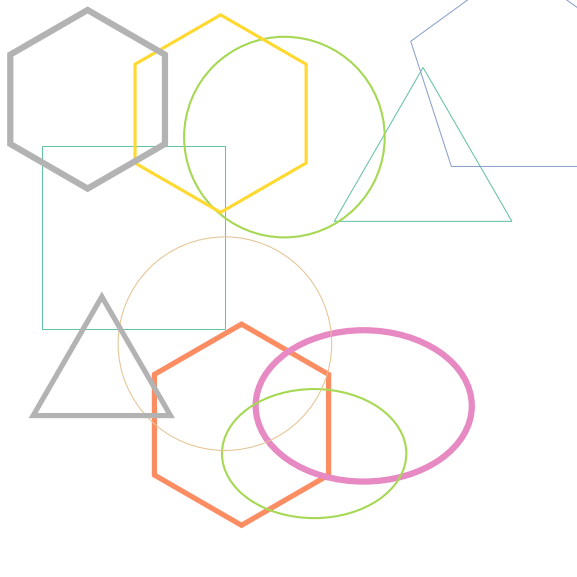[{"shape": "square", "thickness": 0.5, "radius": 0.79, "center": [0.232, 0.588]}, {"shape": "triangle", "thickness": 0.5, "radius": 0.89, "center": [0.733, 0.705]}, {"shape": "hexagon", "thickness": 2.5, "radius": 0.87, "center": [0.418, 0.264]}, {"shape": "pentagon", "thickness": 0.5, "radius": 0.97, "center": [0.896, 0.868]}, {"shape": "oval", "thickness": 3, "radius": 0.94, "center": [0.63, 0.296]}, {"shape": "oval", "thickness": 1, "radius": 0.8, "center": [0.544, 0.214]}, {"shape": "circle", "thickness": 1, "radius": 0.87, "center": [0.492, 0.762]}, {"shape": "hexagon", "thickness": 1.5, "radius": 0.86, "center": [0.382, 0.802]}, {"shape": "circle", "thickness": 0.5, "radius": 0.92, "center": [0.389, 0.404]}, {"shape": "triangle", "thickness": 2.5, "radius": 0.69, "center": [0.176, 0.348]}, {"shape": "hexagon", "thickness": 3, "radius": 0.77, "center": [0.152, 0.827]}]